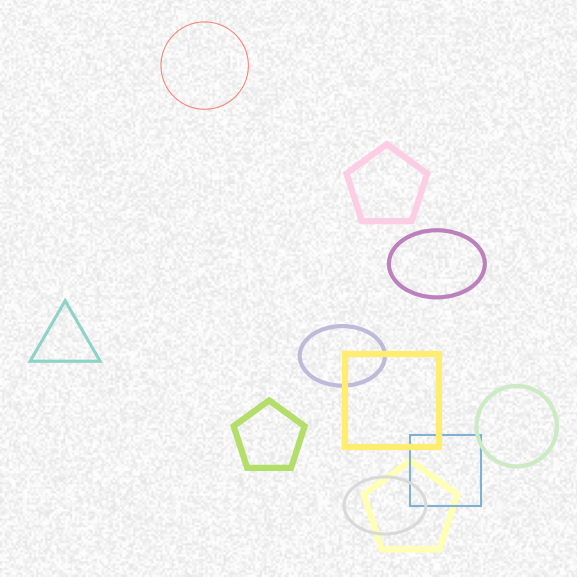[{"shape": "triangle", "thickness": 1.5, "radius": 0.35, "center": [0.113, 0.409]}, {"shape": "pentagon", "thickness": 3, "radius": 0.43, "center": [0.711, 0.117]}, {"shape": "oval", "thickness": 2, "radius": 0.37, "center": [0.593, 0.383]}, {"shape": "circle", "thickness": 0.5, "radius": 0.38, "center": [0.354, 0.886]}, {"shape": "square", "thickness": 1, "radius": 0.31, "center": [0.771, 0.184]}, {"shape": "pentagon", "thickness": 3, "radius": 0.32, "center": [0.466, 0.241]}, {"shape": "pentagon", "thickness": 3, "radius": 0.37, "center": [0.67, 0.676]}, {"shape": "oval", "thickness": 1.5, "radius": 0.35, "center": [0.667, 0.124]}, {"shape": "oval", "thickness": 2, "radius": 0.42, "center": [0.756, 0.542]}, {"shape": "circle", "thickness": 2, "radius": 0.35, "center": [0.895, 0.261]}, {"shape": "square", "thickness": 3, "radius": 0.41, "center": [0.679, 0.306]}]